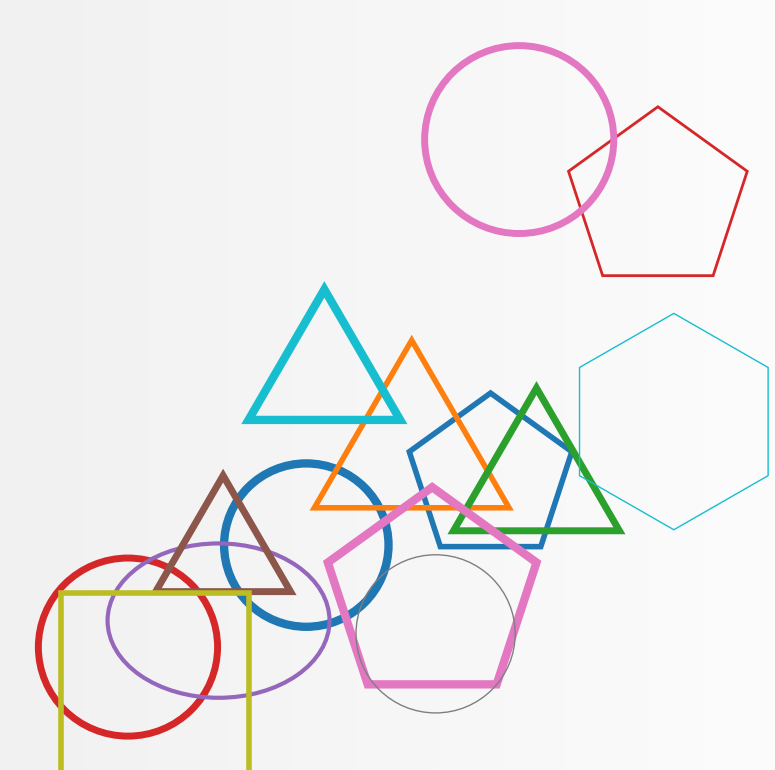[{"shape": "pentagon", "thickness": 2, "radius": 0.55, "center": [0.633, 0.379]}, {"shape": "circle", "thickness": 3, "radius": 0.53, "center": [0.395, 0.292]}, {"shape": "triangle", "thickness": 2, "radius": 0.73, "center": [0.531, 0.413]}, {"shape": "triangle", "thickness": 2.5, "radius": 0.62, "center": [0.692, 0.372]}, {"shape": "pentagon", "thickness": 1, "radius": 0.61, "center": [0.849, 0.74]}, {"shape": "circle", "thickness": 2.5, "radius": 0.58, "center": [0.165, 0.16]}, {"shape": "oval", "thickness": 1.5, "radius": 0.72, "center": [0.282, 0.194]}, {"shape": "triangle", "thickness": 2.5, "radius": 0.5, "center": [0.288, 0.282]}, {"shape": "pentagon", "thickness": 3, "radius": 0.71, "center": [0.558, 0.226]}, {"shape": "circle", "thickness": 2.5, "radius": 0.61, "center": [0.67, 0.819]}, {"shape": "circle", "thickness": 0.5, "radius": 0.51, "center": [0.562, 0.177]}, {"shape": "square", "thickness": 2, "radius": 0.61, "center": [0.2, 0.109]}, {"shape": "triangle", "thickness": 3, "radius": 0.56, "center": [0.419, 0.511]}, {"shape": "hexagon", "thickness": 0.5, "radius": 0.7, "center": [0.869, 0.453]}]